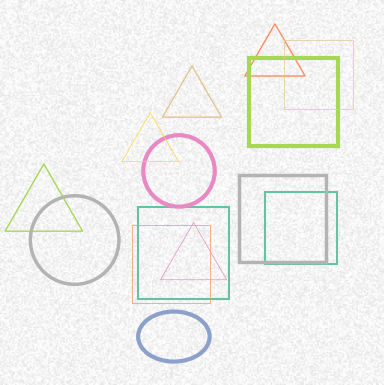[{"shape": "square", "thickness": 1.5, "radius": 0.59, "center": [0.477, 0.344]}, {"shape": "square", "thickness": 1.5, "radius": 0.47, "center": [0.781, 0.408]}, {"shape": "square", "thickness": 0.5, "radius": 0.51, "center": [0.444, 0.314]}, {"shape": "triangle", "thickness": 1, "radius": 0.45, "center": [0.714, 0.848]}, {"shape": "oval", "thickness": 3, "radius": 0.46, "center": [0.452, 0.126]}, {"shape": "circle", "thickness": 3, "radius": 0.46, "center": [0.465, 0.556]}, {"shape": "triangle", "thickness": 0.5, "radius": 0.5, "center": [0.503, 0.323]}, {"shape": "square", "thickness": 3, "radius": 0.58, "center": [0.763, 0.735]}, {"shape": "triangle", "thickness": 1, "radius": 0.58, "center": [0.114, 0.458]}, {"shape": "triangle", "thickness": 0.5, "radius": 0.42, "center": [0.39, 0.623]}, {"shape": "triangle", "thickness": 1, "radius": 0.44, "center": [0.499, 0.74]}, {"shape": "square", "thickness": 0.5, "radius": 0.45, "center": [0.828, 0.806]}, {"shape": "circle", "thickness": 2.5, "radius": 0.58, "center": [0.194, 0.377]}, {"shape": "square", "thickness": 2.5, "radius": 0.56, "center": [0.734, 0.433]}]